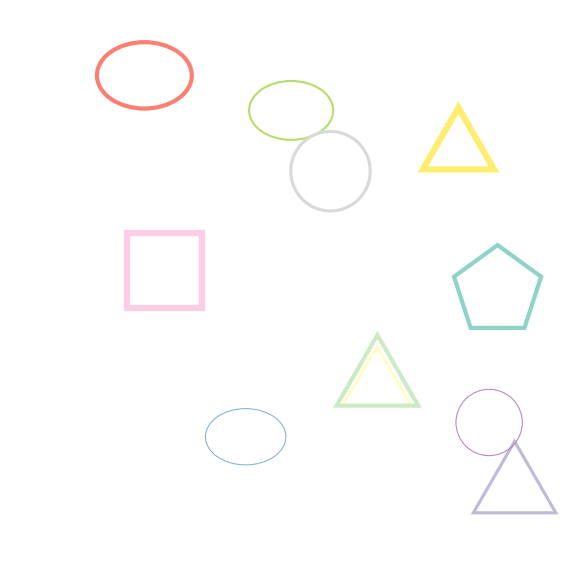[{"shape": "pentagon", "thickness": 2, "radius": 0.4, "center": [0.862, 0.496]}, {"shape": "triangle", "thickness": 1, "radius": 0.34, "center": [0.653, 0.331]}, {"shape": "triangle", "thickness": 1.5, "radius": 0.41, "center": [0.891, 0.152]}, {"shape": "oval", "thickness": 2, "radius": 0.41, "center": [0.25, 0.869]}, {"shape": "oval", "thickness": 0.5, "radius": 0.35, "center": [0.425, 0.243]}, {"shape": "oval", "thickness": 1, "radius": 0.36, "center": [0.504, 0.808]}, {"shape": "square", "thickness": 3, "radius": 0.32, "center": [0.286, 0.53]}, {"shape": "circle", "thickness": 1.5, "radius": 0.34, "center": [0.572, 0.703]}, {"shape": "circle", "thickness": 0.5, "radius": 0.29, "center": [0.847, 0.268]}, {"shape": "triangle", "thickness": 2, "radius": 0.41, "center": [0.653, 0.338]}, {"shape": "triangle", "thickness": 3, "radius": 0.36, "center": [0.794, 0.741]}]